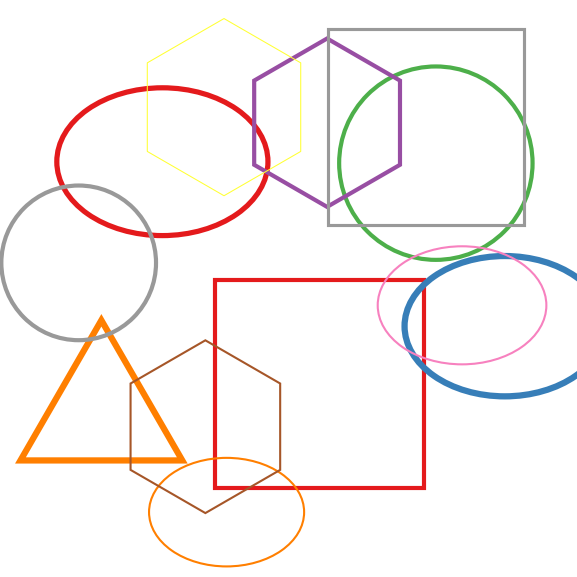[{"shape": "square", "thickness": 2, "radius": 0.9, "center": [0.553, 0.334]}, {"shape": "oval", "thickness": 2.5, "radius": 0.91, "center": [0.281, 0.719]}, {"shape": "oval", "thickness": 3, "radius": 0.87, "center": [0.874, 0.434]}, {"shape": "circle", "thickness": 2, "radius": 0.84, "center": [0.755, 0.717]}, {"shape": "hexagon", "thickness": 2, "radius": 0.73, "center": [0.566, 0.787]}, {"shape": "triangle", "thickness": 3, "radius": 0.81, "center": [0.176, 0.283]}, {"shape": "oval", "thickness": 1, "radius": 0.67, "center": [0.392, 0.112]}, {"shape": "hexagon", "thickness": 0.5, "radius": 0.77, "center": [0.388, 0.814]}, {"shape": "hexagon", "thickness": 1, "radius": 0.75, "center": [0.356, 0.26]}, {"shape": "oval", "thickness": 1, "radius": 0.73, "center": [0.8, 0.47]}, {"shape": "square", "thickness": 1.5, "radius": 0.85, "center": [0.738, 0.779]}, {"shape": "circle", "thickness": 2, "radius": 0.67, "center": [0.136, 0.544]}]